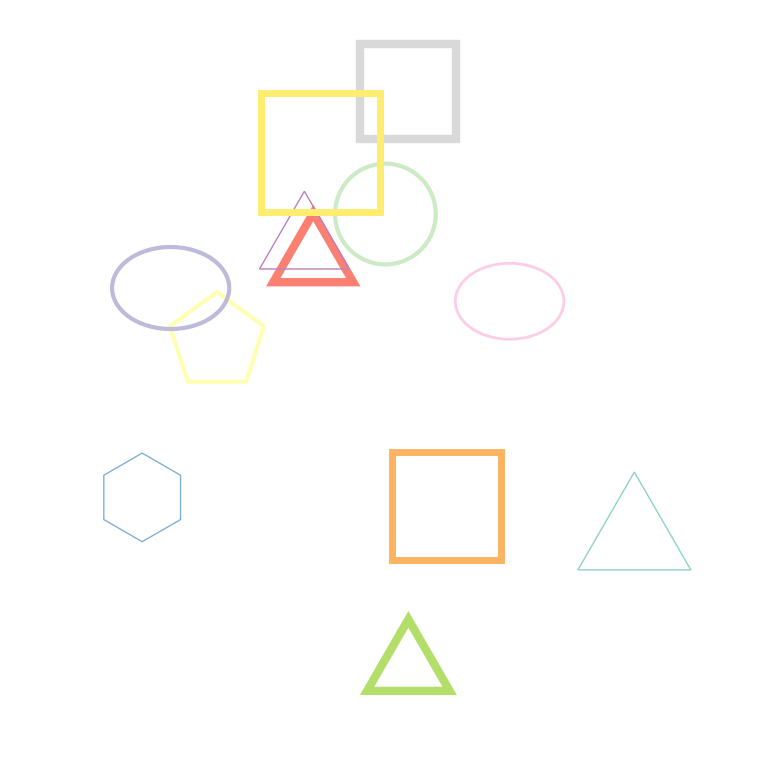[{"shape": "triangle", "thickness": 0.5, "radius": 0.42, "center": [0.824, 0.302]}, {"shape": "pentagon", "thickness": 1.5, "radius": 0.32, "center": [0.282, 0.556]}, {"shape": "oval", "thickness": 1.5, "radius": 0.38, "center": [0.222, 0.626]}, {"shape": "triangle", "thickness": 3, "radius": 0.3, "center": [0.407, 0.663]}, {"shape": "hexagon", "thickness": 0.5, "radius": 0.29, "center": [0.185, 0.354]}, {"shape": "square", "thickness": 2.5, "radius": 0.35, "center": [0.58, 0.343]}, {"shape": "triangle", "thickness": 3, "radius": 0.31, "center": [0.53, 0.134]}, {"shape": "oval", "thickness": 1, "radius": 0.35, "center": [0.662, 0.609]}, {"shape": "square", "thickness": 3, "radius": 0.31, "center": [0.53, 0.882]}, {"shape": "triangle", "thickness": 0.5, "radius": 0.34, "center": [0.395, 0.684]}, {"shape": "circle", "thickness": 1.5, "radius": 0.33, "center": [0.5, 0.722]}, {"shape": "square", "thickness": 2.5, "radius": 0.39, "center": [0.416, 0.802]}]